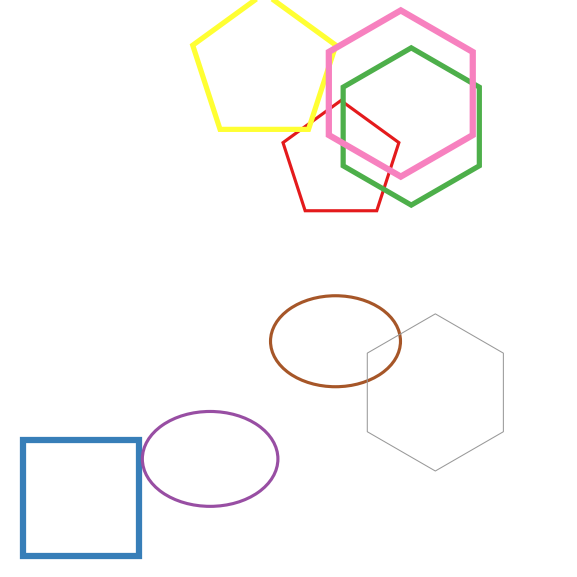[{"shape": "pentagon", "thickness": 1.5, "radius": 0.53, "center": [0.59, 0.72]}, {"shape": "square", "thickness": 3, "radius": 0.5, "center": [0.14, 0.136]}, {"shape": "hexagon", "thickness": 2.5, "radius": 0.68, "center": [0.712, 0.78]}, {"shape": "oval", "thickness": 1.5, "radius": 0.59, "center": [0.364, 0.204]}, {"shape": "pentagon", "thickness": 2.5, "radius": 0.65, "center": [0.458, 0.881]}, {"shape": "oval", "thickness": 1.5, "radius": 0.56, "center": [0.581, 0.408]}, {"shape": "hexagon", "thickness": 3, "radius": 0.72, "center": [0.694, 0.837]}, {"shape": "hexagon", "thickness": 0.5, "radius": 0.68, "center": [0.754, 0.32]}]